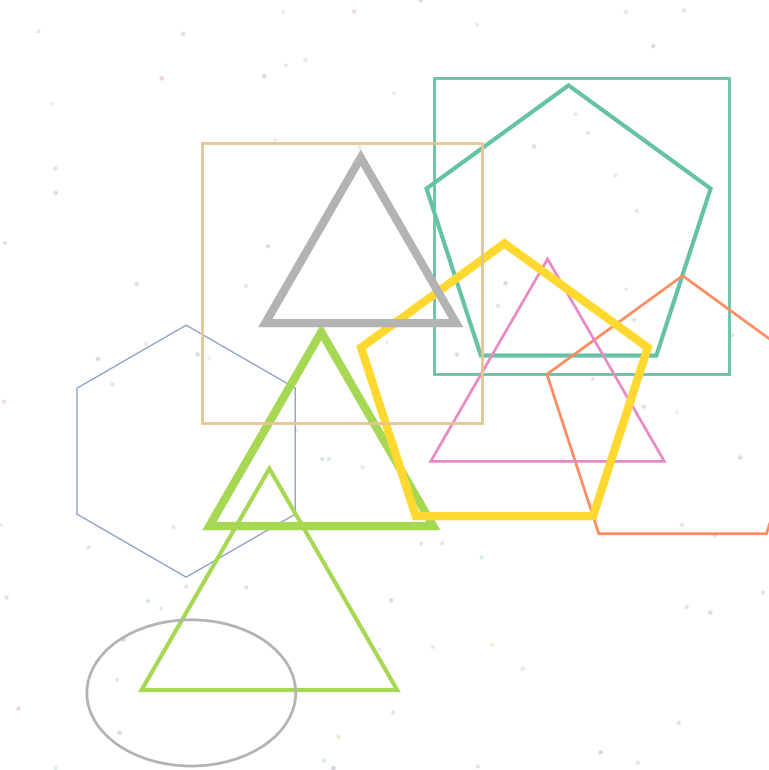[{"shape": "pentagon", "thickness": 1.5, "radius": 0.97, "center": [0.738, 0.695]}, {"shape": "square", "thickness": 1, "radius": 0.96, "center": [0.755, 0.706]}, {"shape": "pentagon", "thickness": 1, "radius": 0.93, "center": [0.886, 0.457]}, {"shape": "hexagon", "thickness": 0.5, "radius": 0.82, "center": [0.242, 0.414]}, {"shape": "triangle", "thickness": 1, "radius": 0.88, "center": [0.711, 0.488]}, {"shape": "triangle", "thickness": 1.5, "radius": 0.96, "center": [0.35, 0.2]}, {"shape": "triangle", "thickness": 3, "radius": 0.84, "center": [0.417, 0.401]}, {"shape": "pentagon", "thickness": 3, "radius": 0.98, "center": [0.655, 0.488]}, {"shape": "square", "thickness": 1, "radius": 0.91, "center": [0.444, 0.632]}, {"shape": "triangle", "thickness": 3, "radius": 0.72, "center": [0.468, 0.652]}, {"shape": "oval", "thickness": 1, "radius": 0.68, "center": [0.248, 0.1]}]